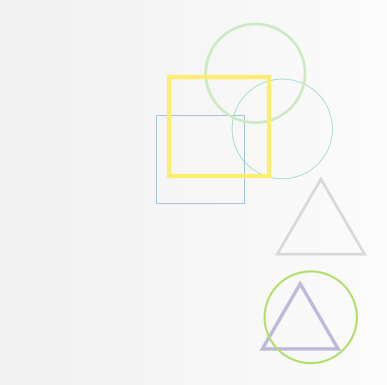[{"shape": "circle", "thickness": 0.5, "radius": 0.65, "center": [0.728, 0.665]}, {"shape": "triangle", "thickness": 2.5, "radius": 0.56, "center": [0.775, 0.15]}, {"shape": "square", "thickness": 0.5, "radius": 0.57, "center": [0.516, 0.586]}, {"shape": "circle", "thickness": 1.5, "radius": 0.6, "center": [0.802, 0.176]}, {"shape": "triangle", "thickness": 2, "radius": 0.65, "center": [0.828, 0.405]}, {"shape": "circle", "thickness": 2, "radius": 0.64, "center": [0.659, 0.81]}, {"shape": "square", "thickness": 3, "radius": 0.64, "center": [0.565, 0.672]}]